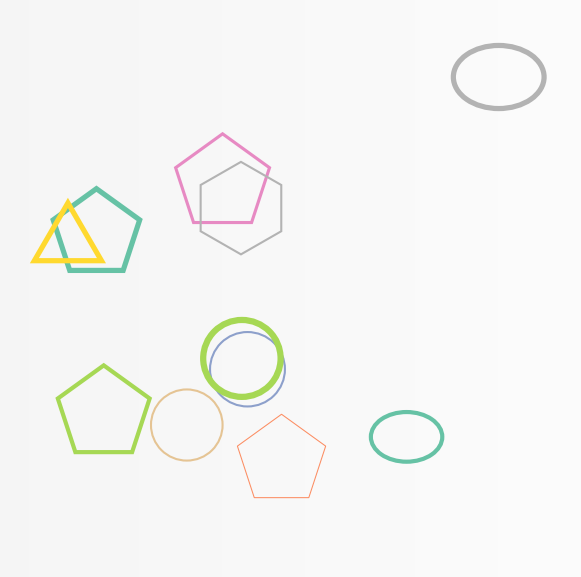[{"shape": "pentagon", "thickness": 2.5, "radius": 0.39, "center": [0.166, 0.594]}, {"shape": "oval", "thickness": 2, "radius": 0.31, "center": [0.699, 0.243]}, {"shape": "pentagon", "thickness": 0.5, "radius": 0.4, "center": [0.484, 0.202]}, {"shape": "circle", "thickness": 1, "radius": 0.32, "center": [0.426, 0.36]}, {"shape": "pentagon", "thickness": 1.5, "radius": 0.42, "center": [0.383, 0.682]}, {"shape": "circle", "thickness": 3, "radius": 0.33, "center": [0.416, 0.378]}, {"shape": "pentagon", "thickness": 2, "radius": 0.42, "center": [0.178, 0.283]}, {"shape": "triangle", "thickness": 2.5, "radius": 0.33, "center": [0.117, 0.581]}, {"shape": "circle", "thickness": 1, "radius": 0.31, "center": [0.321, 0.263]}, {"shape": "hexagon", "thickness": 1, "radius": 0.4, "center": [0.415, 0.639]}, {"shape": "oval", "thickness": 2.5, "radius": 0.39, "center": [0.858, 0.866]}]